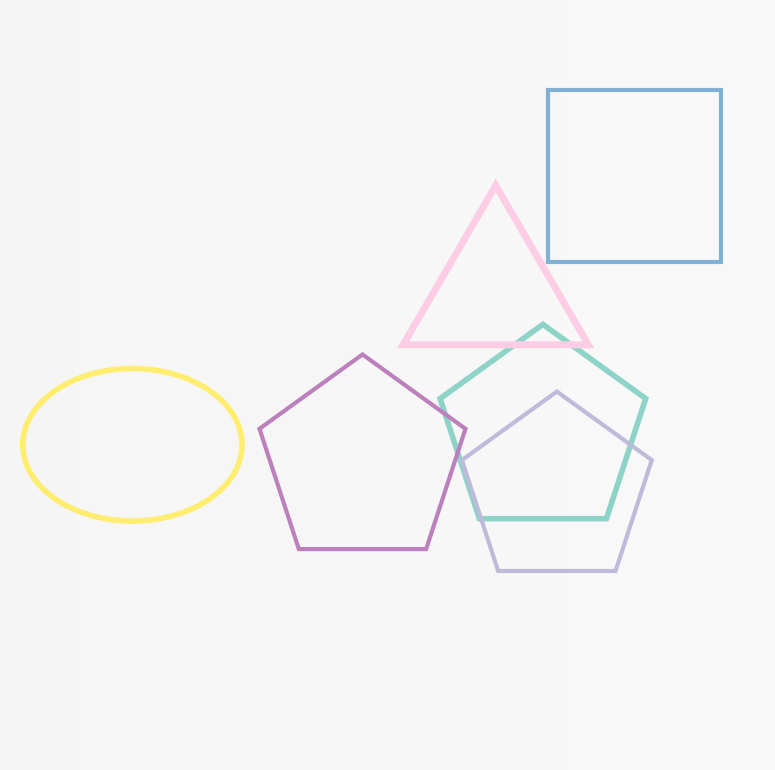[{"shape": "pentagon", "thickness": 2, "radius": 0.7, "center": [0.701, 0.439]}, {"shape": "pentagon", "thickness": 1.5, "radius": 0.64, "center": [0.719, 0.363]}, {"shape": "square", "thickness": 1.5, "radius": 0.56, "center": [0.819, 0.772]}, {"shape": "triangle", "thickness": 2.5, "radius": 0.69, "center": [0.64, 0.621]}, {"shape": "pentagon", "thickness": 1.5, "radius": 0.7, "center": [0.468, 0.4]}, {"shape": "oval", "thickness": 2, "radius": 0.71, "center": [0.171, 0.422]}]